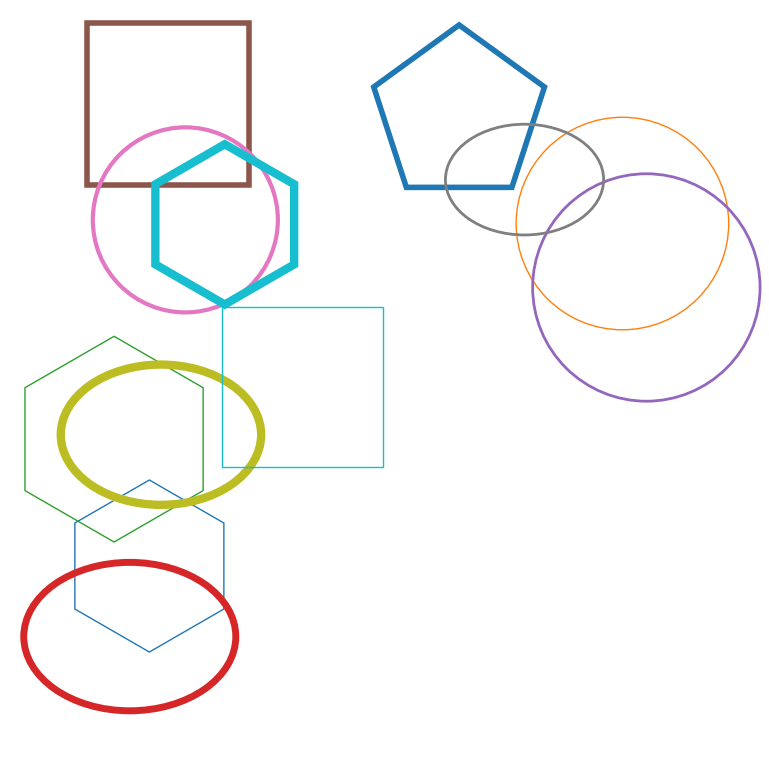[{"shape": "hexagon", "thickness": 0.5, "radius": 0.56, "center": [0.194, 0.265]}, {"shape": "pentagon", "thickness": 2, "radius": 0.58, "center": [0.596, 0.851]}, {"shape": "circle", "thickness": 0.5, "radius": 0.69, "center": [0.808, 0.71]}, {"shape": "hexagon", "thickness": 0.5, "radius": 0.67, "center": [0.148, 0.43]}, {"shape": "oval", "thickness": 2.5, "radius": 0.69, "center": [0.169, 0.173]}, {"shape": "circle", "thickness": 1, "radius": 0.74, "center": [0.839, 0.627]}, {"shape": "square", "thickness": 2, "radius": 0.53, "center": [0.218, 0.865]}, {"shape": "circle", "thickness": 1.5, "radius": 0.6, "center": [0.241, 0.714]}, {"shape": "oval", "thickness": 1, "radius": 0.51, "center": [0.681, 0.767]}, {"shape": "oval", "thickness": 3, "radius": 0.65, "center": [0.209, 0.435]}, {"shape": "square", "thickness": 0.5, "radius": 0.52, "center": [0.393, 0.497]}, {"shape": "hexagon", "thickness": 3, "radius": 0.52, "center": [0.292, 0.709]}]